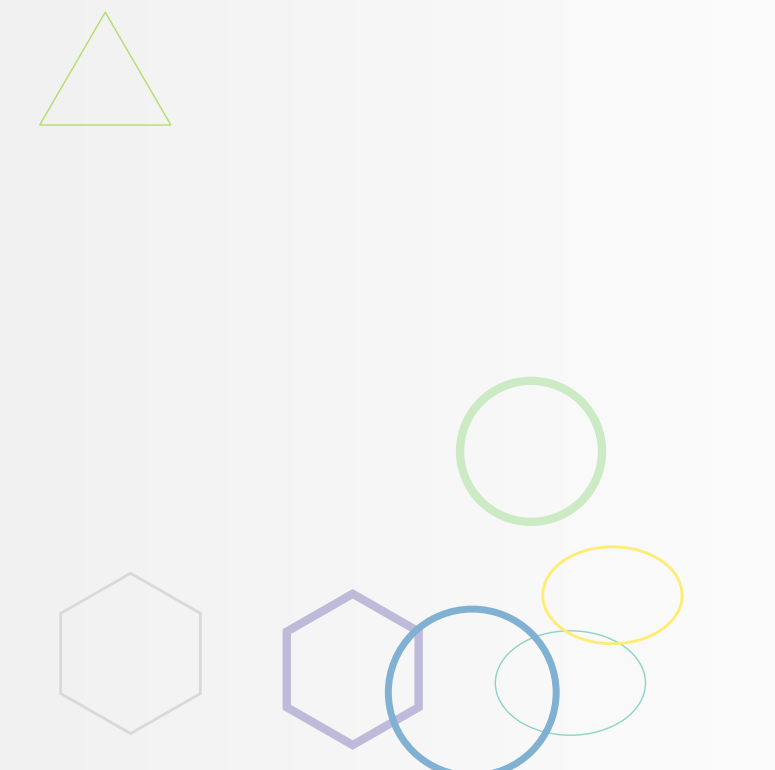[{"shape": "oval", "thickness": 0.5, "radius": 0.48, "center": [0.736, 0.113]}, {"shape": "hexagon", "thickness": 3, "radius": 0.49, "center": [0.455, 0.131]}, {"shape": "circle", "thickness": 2.5, "radius": 0.54, "center": [0.609, 0.101]}, {"shape": "triangle", "thickness": 0.5, "radius": 0.49, "center": [0.136, 0.886]}, {"shape": "hexagon", "thickness": 1, "radius": 0.52, "center": [0.168, 0.151]}, {"shape": "circle", "thickness": 3, "radius": 0.46, "center": [0.685, 0.414]}, {"shape": "oval", "thickness": 1, "radius": 0.45, "center": [0.79, 0.227]}]